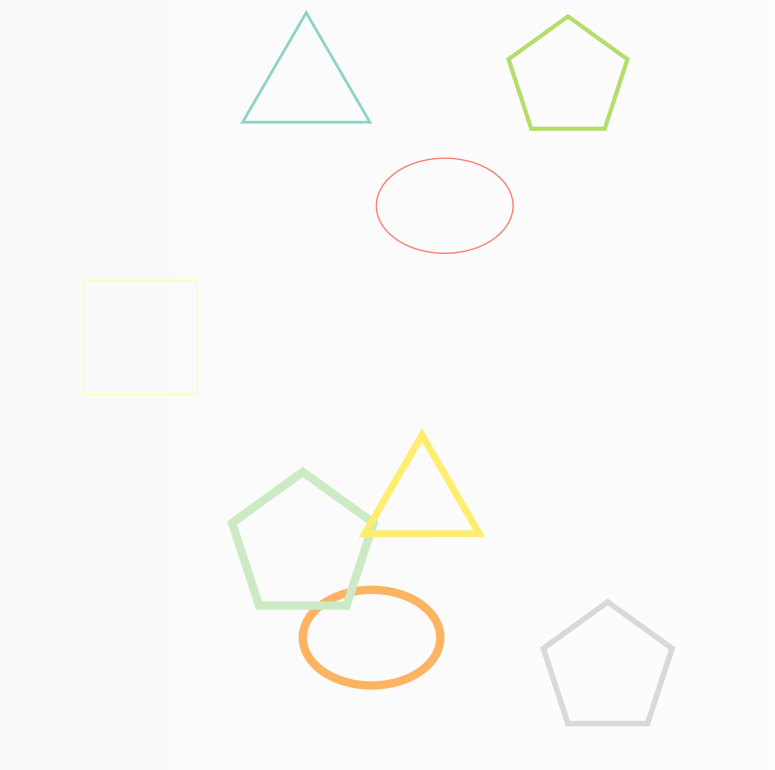[{"shape": "triangle", "thickness": 1, "radius": 0.47, "center": [0.395, 0.889]}, {"shape": "square", "thickness": 0.5, "radius": 0.37, "center": [0.181, 0.563]}, {"shape": "oval", "thickness": 0.5, "radius": 0.44, "center": [0.574, 0.733]}, {"shape": "oval", "thickness": 3, "radius": 0.44, "center": [0.479, 0.172]}, {"shape": "pentagon", "thickness": 1.5, "radius": 0.4, "center": [0.733, 0.898]}, {"shape": "pentagon", "thickness": 2, "radius": 0.44, "center": [0.784, 0.131]}, {"shape": "pentagon", "thickness": 3, "radius": 0.48, "center": [0.391, 0.291]}, {"shape": "triangle", "thickness": 2.5, "radius": 0.43, "center": [0.545, 0.35]}]